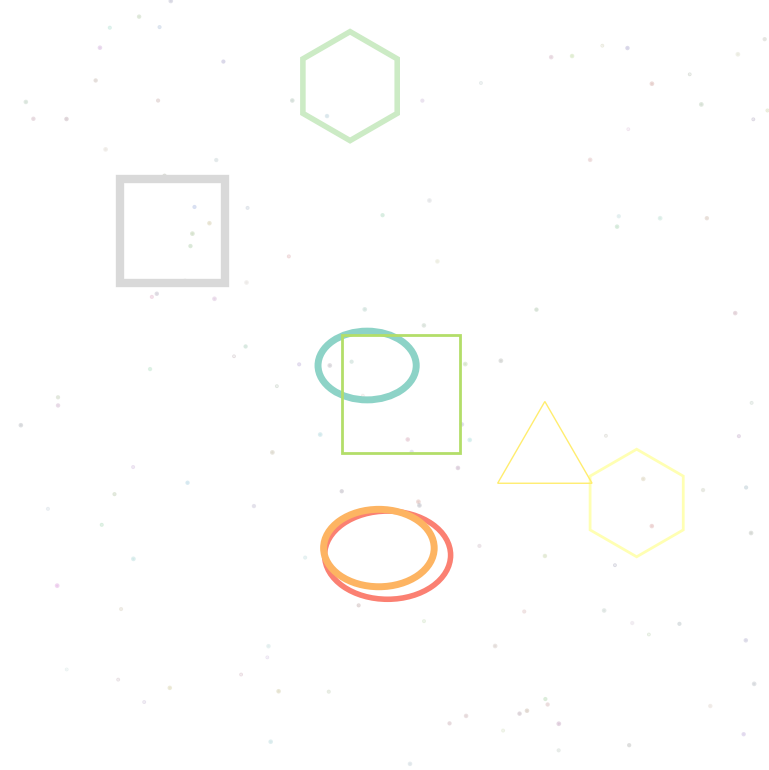[{"shape": "oval", "thickness": 2.5, "radius": 0.32, "center": [0.477, 0.525]}, {"shape": "hexagon", "thickness": 1, "radius": 0.35, "center": [0.827, 0.347]}, {"shape": "oval", "thickness": 2, "radius": 0.41, "center": [0.503, 0.279]}, {"shape": "oval", "thickness": 2.5, "radius": 0.36, "center": [0.492, 0.288]}, {"shape": "square", "thickness": 1, "radius": 0.38, "center": [0.521, 0.488]}, {"shape": "square", "thickness": 3, "radius": 0.34, "center": [0.224, 0.7]}, {"shape": "hexagon", "thickness": 2, "radius": 0.35, "center": [0.455, 0.888]}, {"shape": "triangle", "thickness": 0.5, "radius": 0.35, "center": [0.708, 0.408]}]